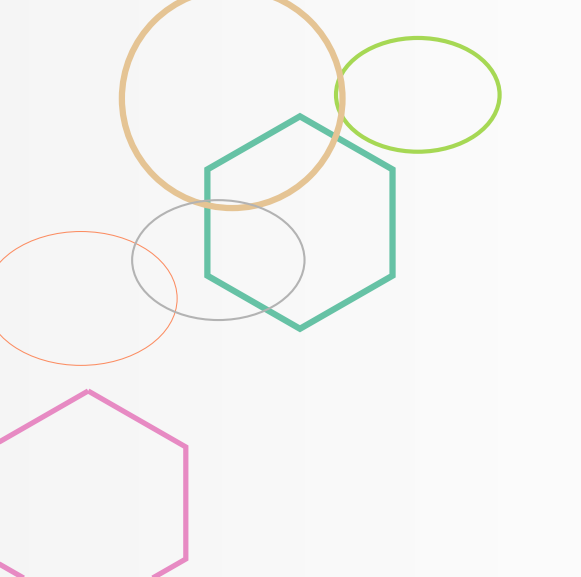[{"shape": "hexagon", "thickness": 3, "radius": 0.92, "center": [0.516, 0.614]}, {"shape": "oval", "thickness": 0.5, "radius": 0.83, "center": [0.139, 0.482]}, {"shape": "hexagon", "thickness": 2.5, "radius": 0.97, "center": [0.152, 0.128]}, {"shape": "oval", "thickness": 2, "radius": 0.7, "center": [0.719, 0.835]}, {"shape": "circle", "thickness": 3, "radius": 0.95, "center": [0.399, 0.829]}, {"shape": "oval", "thickness": 1, "radius": 0.74, "center": [0.376, 0.549]}]